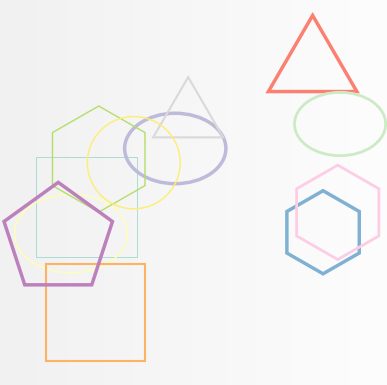[{"shape": "square", "thickness": 0.5, "radius": 0.65, "center": [0.224, 0.462]}, {"shape": "oval", "thickness": 1, "radius": 0.73, "center": [0.183, 0.393]}, {"shape": "oval", "thickness": 2.5, "radius": 0.65, "center": [0.452, 0.614]}, {"shape": "triangle", "thickness": 2.5, "radius": 0.66, "center": [0.807, 0.828]}, {"shape": "hexagon", "thickness": 2.5, "radius": 0.54, "center": [0.834, 0.397]}, {"shape": "square", "thickness": 1.5, "radius": 0.63, "center": [0.246, 0.188]}, {"shape": "hexagon", "thickness": 1, "radius": 0.69, "center": [0.255, 0.587]}, {"shape": "hexagon", "thickness": 2, "radius": 0.61, "center": [0.872, 0.448]}, {"shape": "triangle", "thickness": 1.5, "radius": 0.52, "center": [0.486, 0.695]}, {"shape": "pentagon", "thickness": 2.5, "radius": 0.74, "center": [0.15, 0.379]}, {"shape": "oval", "thickness": 2, "radius": 0.59, "center": [0.878, 0.678]}, {"shape": "circle", "thickness": 1, "radius": 0.6, "center": [0.345, 0.577]}]